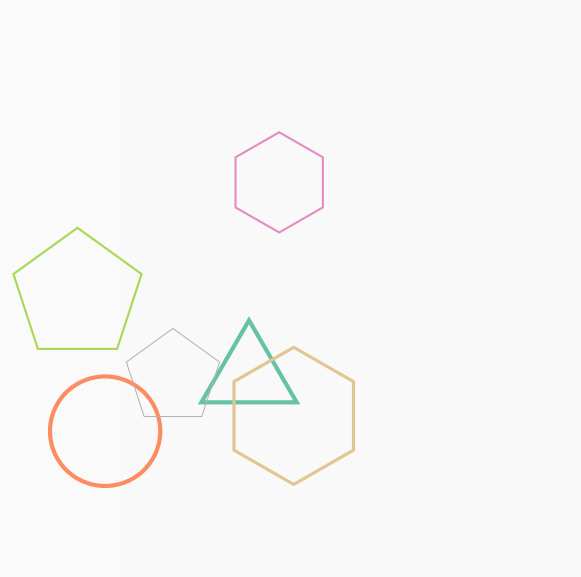[{"shape": "triangle", "thickness": 2, "radius": 0.47, "center": [0.428, 0.35]}, {"shape": "circle", "thickness": 2, "radius": 0.47, "center": [0.181, 0.252]}, {"shape": "hexagon", "thickness": 1, "radius": 0.43, "center": [0.48, 0.683]}, {"shape": "pentagon", "thickness": 1, "radius": 0.58, "center": [0.133, 0.489]}, {"shape": "hexagon", "thickness": 1.5, "radius": 0.59, "center": [0.505, 0.279]}, {"shape": "pentagon", "thickness": 0.5, "radius": 0.42, "center": [0.298, 0.346]}]